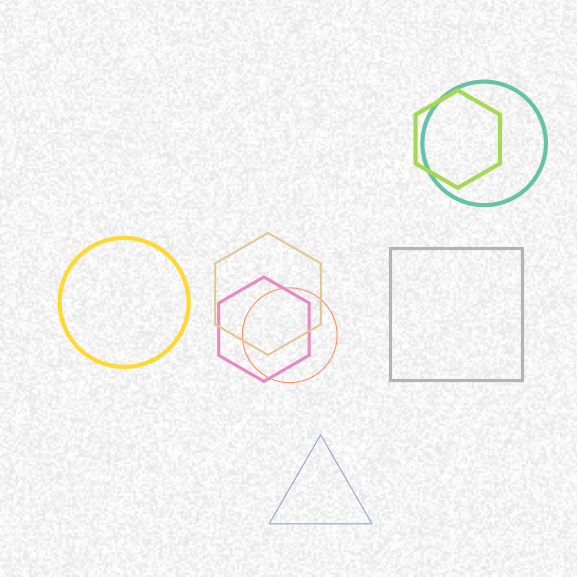[{"shape": "circle", "thickness": 2, "radius": 0.53, "center": [0.838, 0.751]}, {"shape": "circle", "thickness": 0.5, "radius": 0.41, "center": [0.502, 0.419]}, {"shape": "triangle", "thickness": 0.5, "radius": 0.51, "center": [0.555, 0.143]}, {"shape": "hexagon", "thickness": 1.5, "radius": 0.45, "center": [0.457, 0.429]}, {"shape": "hexagon", "thickness": 2, "radius": 0.42, "center": [0.793, 0.758]}, {"shape": "circle", "thickness": 2, "radius": 0.56, "center": [0.215, 0.476]}, {"shape": "hexagon", "thickness": 1, "radius": 0.53, "center": [0.464, 0.49]}, {"shape": "square", "thickness": 1.5, "radius": 0.57, "center": [0.789, 0.455]}]